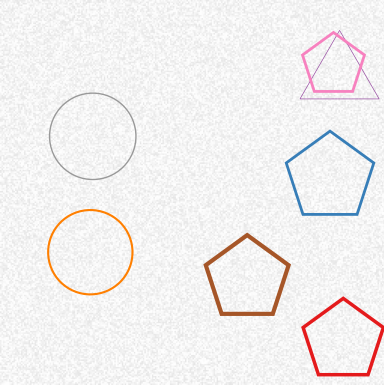[{"shape": "pentagon", "thickness": 2.5, "radius": 0.55, "center": [0.892, 0.115]}, {"shape": "pentagon", "thickness": 2, "radius": 0.6, "center": [0.857, 0.54]}, {"shape": "triangle", "thickness": 0.5, "radius": 0.59, "center": [0.882, 0.802]}, {"shape": "circle", "thickness": 1.5, "radius": 0.55, "center": [0.235, 0.345]}, {"shape": "pentagon", "thickness": 3, "radius": 0.57, "center": [0.642, 0.276]}, {"shape": "pentagon", "thickness": 2, "radius": 0.42, "center": [0.866, 0.831]}, {"shape": "circle", "thickness": 1, "radius": 0.56, "center": [0.241, 0.646]}]